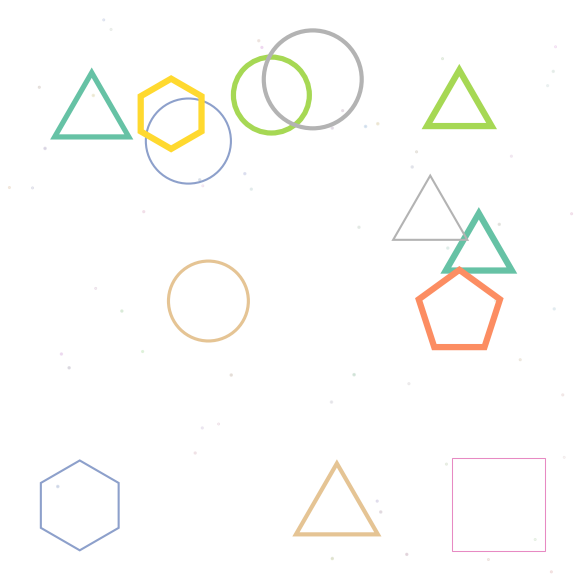[{"shape": "triangle", "thickness": 3, "radius": 0.33, "center": [0.829, 0.564]}, {"shape": "triangle", "thickness": 2.5, "radius": 0.37, "center": [0.159, 0.799]}, {"shape": "pentagon", "thickness": 3, "radius": 0.37, "center": [0.795, 0.458]}, {"shape": "hexagon", "thickness": 1, "radius": 0.39, "center": [0.138, 0.124]}, {"shape": "circle", "thickness": 1, "radius": 0.37, "center": [0.326, 0.755]}, {"shape": "square", "thickness": 0.5, "radius": 0.4, "center": [0.863, 0.126]}, {"shape": "circle", "thickness": 2.5, "radius": 0.33, "center": [0.47, 0.835]}, {"shape": "triangle", "thickness": 3, "radius": 0.32, "center": [0.795, 0.813]}, {"shape": "hexagon", "thickness": 3, "radius": 0.3, "center": [0.296, 0.802]}, {"shape": "circle", "thickness": 1.5, "radius": 0.35, "center": [0.361, 0.478]}, {"shape": "triangle", "thickness": 2, "radius": 0.41, "center": [0.583, 0.115]}, {"shape": "circle", "thickness": 2, "radius": 0.42, "center": [0.542, 0.862]}, {"shape": "triangle", "thickness": 1, "radius": 0.37, "center": [0.745, 0.621]}]